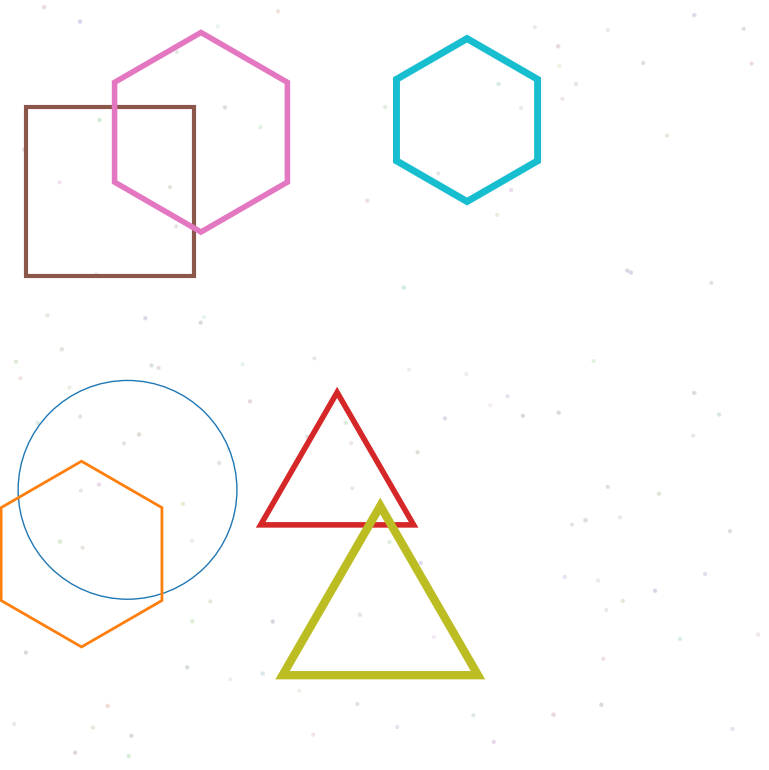[{"shape": "circle", "thickness": 0.5, "radius": 0.71, "center": [0.166, 0.364]}, {"shape": "hexagon", "thickness": 1, "radius": 0.6, "center": [0.106, 0.28]}, {"shape": "triangle", "thickness": 2, "radius": 0.57, "center": [0.438, 0.376]}, {"shape": "square", "thickness": 1.5, "radius": 0.55, "center": [0.143, 0.751]}, {"shape": "hexagon", "thickness": 2, "radius": 0.65, "center": [0.261, 0.828]}, {"shape": "triangle", "thickness": 3, "radius": 0.73, "center": [0.494, 0.196]}, {"shape": "hexagon", "thickness": 2.5, "radius": 0.53, "center": [0.607, 0.844]}]